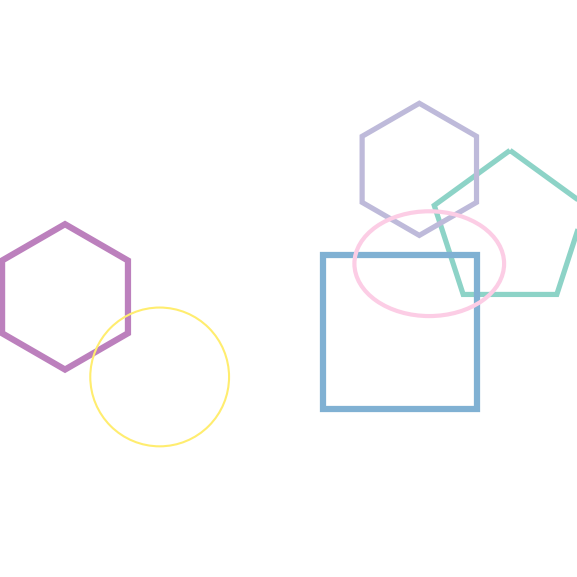[{"shape": "pentagon", "thickness": 2.5, "radius": 0.69, "center": [0.883, 0.601]}, {"shape": "hexagon", "thickness": 2.5, "radius": 0.57, "center": [0.726, 0.706]}, {"shape": "square", "thickness": 3, "radius": 0.67, "center": [0.693, 0.425]}, {"shape": "oval", "thickness": 2, "radius": 0.65, "center": [0.743, 0.543]}, {"shape": "hexagon", "thickness": 3, "radius": 0.63, "center": [0.113, 0.485]}, {"shape": "circle", "thickness": 1, "radius": 0.6, "center": [0.276, 0.346]}]